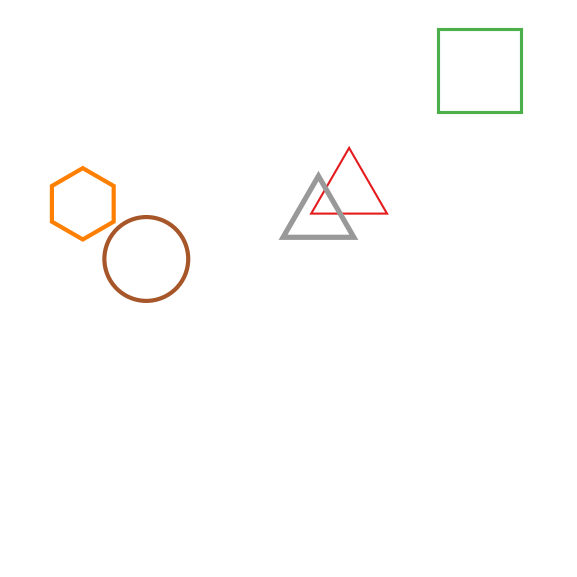[{"shape": "triangle", "thickness": 1, "radius": 0.38, "center": [0.605, 0.667]}, {"shape": "square", "thickness": 1.5, "radius": 0.36, "center": [0.83, 0.877]}, {"shape": "hexagon", "thickness": 2, "radius": 0.31, "center": [0.143, 0.646]}, {"shape": "circle", "thickness": 2, "radius": 0.36, "center": [0.253, 0.551]}, {"shape": "triangle", "thickness": 2.5, "radius": 0.35, "center": [0.551, 0.624]}]